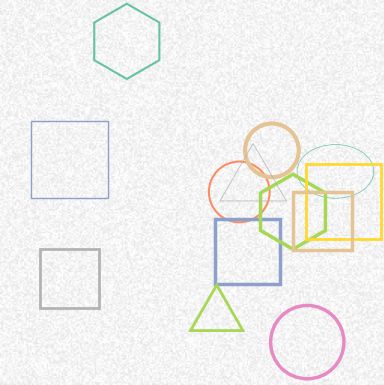[{"shape": "oval", "thickness": 0.5, "radius": 0.5, "center": [0.871, 0.555]}, {"shape": "hexagon", "thickness": 1.5, "radius": 0.49, "center": [0.329, 0.893]}, {"shape": "circle", "thickness": 1.5, "radius": 0.39, "center": [0.621, 0.502]}, {"shape": "square", "thickness": 2.5, "radius": 0.42, "center": [0.642, 0.346]}, {"shape": "square", "thickness": 1, "radius": 0.5, "center": [0.181, 0.586]}, {"shape": "circle", "thickness": 2.5, "radius": 0.48, "center": [0.798, 0.111]}, {"shape": "triangle", "thickness": 2, "radius": 0.39, "center": [0.563, 0.181]}, {"shape": "hexagon", "thickness": 2.5, "radius": 0.49, "center": [0.761, 0.45]}, {"shape": "square", "thickness": 2, "radius": 0.48, "center": [0.892, 0.476]}, {"shape": "square", "thickness": 2.5, "radius": 0.38, "center": [0.838, 0.426]}, {"shape": "circle", "thickness": 3, "radius": 0.35, "center": [0.706, 0.609]}, {"shape": "square", "thickness": 2, "radius": 0.38, "center": [0.181, 0.277]}, {"shape": "triangle", "thickness": 0.5, "radius": 0.5, "center": [0.658, 0.528]}]